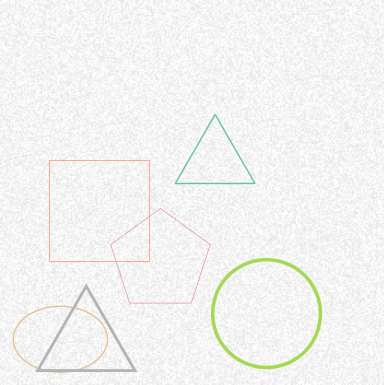[{"shape": "triangle", "thickness": 1, "radius": 0.6, "center": [0.559, 0.583]}, {"shape": "square", "thickness": 0.5, "radius": 0.65, "center": [0.257, 0.454]}, {"shape": "pentagon", "thickness": 0.5, "radius": 0.68, "center": [0.417, 0.323]}, {"shape": "circle", "thickness": 2.5, "radius": 0.7, "center": [0.692, 0.185]}, {"shape": "oval", "thickness": 1, "radius": 0.61, "center": [0.157, 0.119]}, {"shape": "triangle", "thickness": 2, "radius": 0.73, "center": [0.224, 0.11]}]